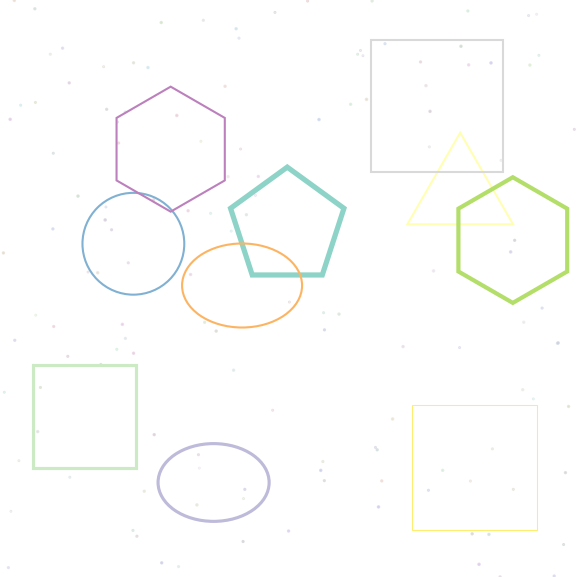[{"shape": "pentagon", "thickness": 2.5, "radius": 0.52, "center": [0.497, 0.606]}, {"shape": "triangle", "thickness": 1, "radius": 0.53, "center": [0.797, 0.664]}, {"shape": "oval", "thickness": 1.5, "radius": 0.48, "center": [0.37, 0.164]}, {"shape": "circle", "thickness": 1, "radius": 0.44, "center": [0.231, 0.577]}, {"shape": "oval", "thickness": 1, "radius": 0.52, "center": [0.419, 0.505]}, {"shape": "hexagon", "thickness": 2, "radius": 0.54, "center": [0.888, 0.583]}, {"shape": "square", "thickness": 1, "radius": 0.57, "center": [0.757, 0.815]}, {"shape": "hexagon", "thickness": 1, "radius": 0.54, "center": [0.296, 0.741]}, {"shape": "square", "thickness": 1.5, "radius": 0.45, "center": [0.147, 0.278]}, {"shape": "square", "thickness": 0.5, "radius": 0.54, "center": [0.822, 0.189]}]